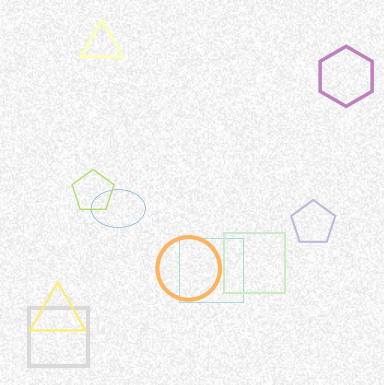[{"shape": "square", "thickness": 0.5, "radius": 0.41, "center": [0.548, 0.299]}, {"shape": "triangle", "thickness": 2, "radius": 0.31, "center": [0.265, 0.884]}, {"shape": "pentagon", "thickness": 1.5, "radius": 0.3, "center": [0.814, 0.421]}, {"shape": "oval", "thickness": 0.5, "radius": 0.35, "center": [0.307, 0.458]}, {"shape": "circle", "thickness": 3, "radius": 0.41, "center": [0.49, 0.303]}, {"shape": "pentagon", "thickness": 1, "radius": 0.29, "center": [0.242, 0.503]}, {"shape": "square", "thickness": 3, "radius": 0.38, "center": [0.153, 0.125]}, {"shape": "hexagon", "thickness": 2.5, "radius": 0.39, "center": [0.899, 0.802]}, {"shape": "square", "thickness": 1.5, "radius": 0.39, "center": [0.661, 0.316]}, {"shape": "triangle", "thickness": 1.5, "radius": 0.42, "center": [0.15, 0.183]}]